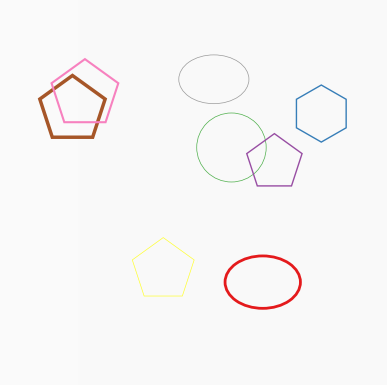[{"shape": "oval", "thickness": 2, "radius": 0.49, "center": [0.678, 0.267]}, {"shape": "hexagon", "thickness": 1, "radius": 0.37, "center": [0.829, 0.705]}, {"shape": "circle", "thickness": 0.5, "radius": 0.45, "center": [0.597, 0.617]}, {"shape": "pentagon", "thickness": 1, "radius": 0.38, "center": [0.708, 0.578]}, {"shape": "pentagon", "thickness": 0.5, "radius": 0.42, "center": [0.421, 0.299]}, {"shape": "pentagon", "thickness": 2.5, "radius": 0.44, "center": [0.187, 0.715]}, {"shape": "pentagon", "thickness": 1.5, "radius": 0.45, "center": [0.219, 0.756]}, {"shape": "oval", "thickness": 0.5, "radius": 0.45, "center": [0.552, 0.794]}]